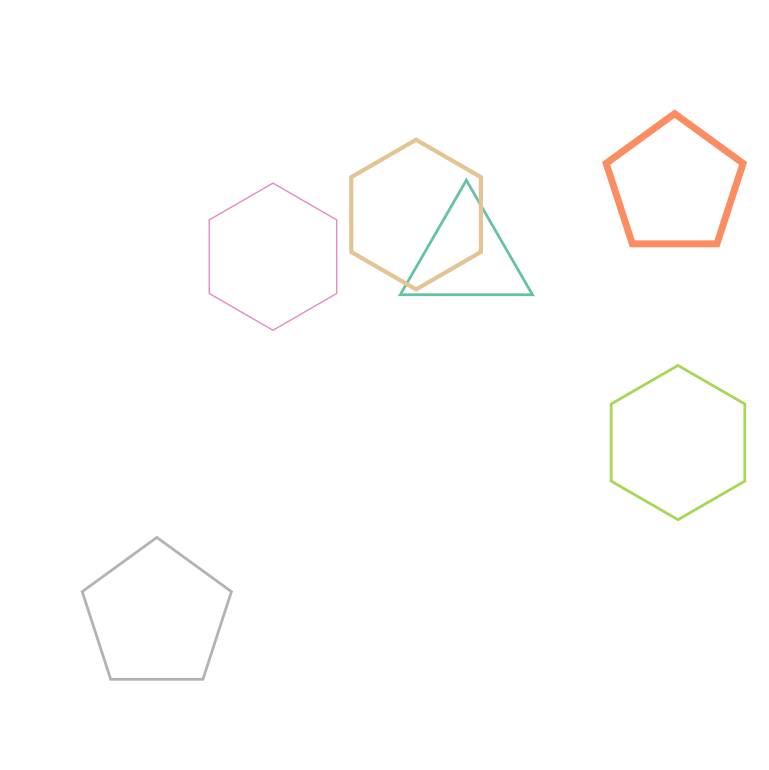[{"shape": "triangle", "thickness": 1, "radius": 0.5, "center": [0.606, 0.667]}, {"shape": "pentagon", "thickness": 2.5, "radius": 0.47, "center": [0.876, 0.759]}, {"shape": "hexagon", "thickness": 0.5, "radius": 0.48, "center": [0.355, 0.667]}, {"shape": "hexagon", "thickness": 1, "radius": 0.5, "center": [0.88, 0.425]}, {"shape": "hexagon", "thickness": 1.5, "radius": 0.49, "center": [0.54, 0.721]}, {"shape": "pentagon", "thickness": 1, "radius": 0.51, "center": [0.204, 0.2]}]